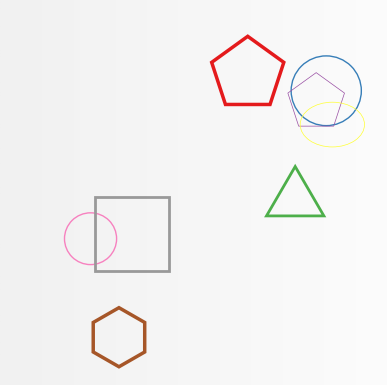[{"shape": "pentagon", "thickness": 2.5, "radius": 0.49, "center": [0.639, 0.808]}, {"shape": "circle", "thickness": 1, "radius": 0.45, "center": [0.842, 0.764]}, {"shape": "triangle", "thickness": 2, "radius": 0.43, "center": [0.762, 0.482]}, {"shape": "pentagon", "thickness": 0.5, "radius": 0.38, "center": [0.816, 0.735]}, {"shape": "oval", "thickness": 0.5, "radius": 0.42, "center": [0.858, 0.676]}, {"shape": "hexagon", "thickness": 2.5, "radius": 0.38, "center": [0.307, 0.124]}, {"shape": "circle", "thickness": 1, "radius": 0.34, "center": [0.234, 0.38]}, {"shape": "square", "thickness": 2, "radius": 0.48, "center": [0.34, 0.392]}]